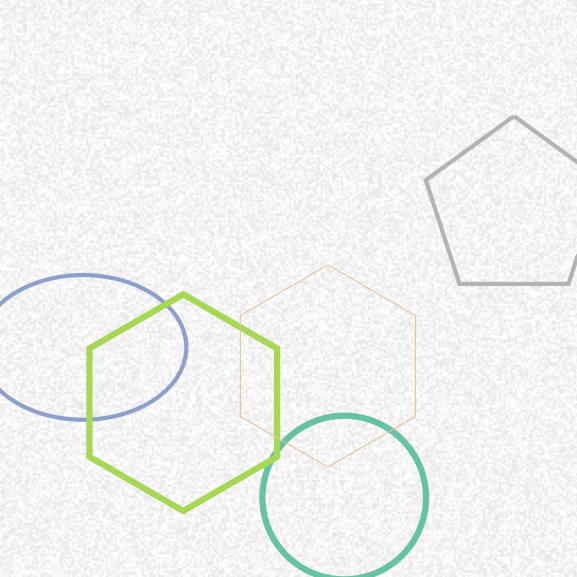[{"shape": "circle", "thickness": 3, "radius": 0.71, "center": [0.596, 0.138]}, {"shape": "oval", "thickness": 2, "radius": 0.89, "center": [0.144, 0.398]}, {"shape": "hexagon", "thickness": 3, "radius": 0.94, "center": [0.317, 0.302]}, {"shape": "hexagon", "thickness": 0.5, "radius": 0.88, "center": [0.568, 0.365]}, {"shape": "pentagon", "thickness": 2, "radius": 0.8, "center": [0.89, 0.637]}]